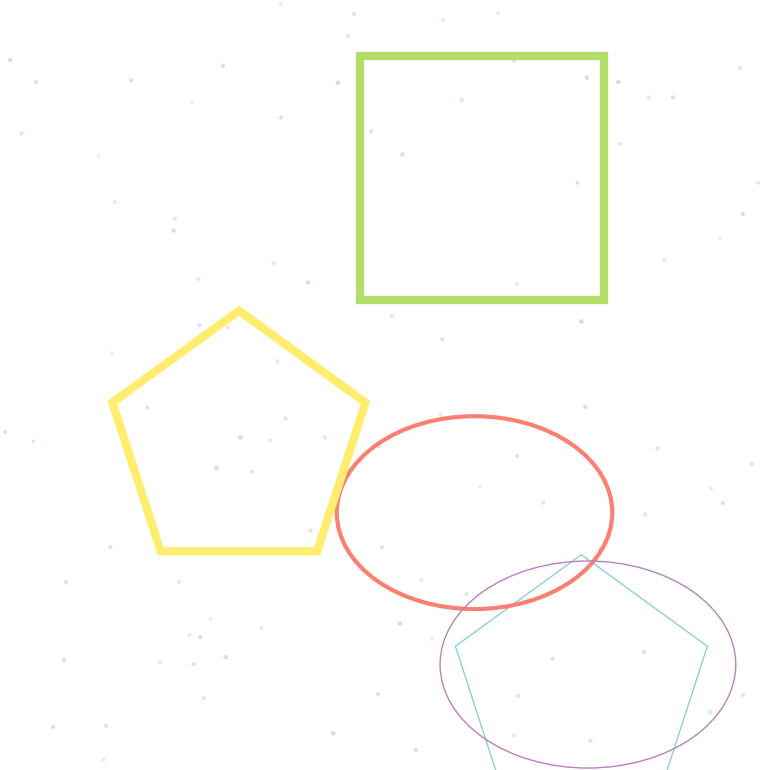[{"shape": "pentagon", "thickness": 0.5, "radius": 0.86, "center": [0.755, 0.108]}, {"shape": "oval", "thickness": 1.5, "radius": 0.89, "center": [0.616, 0.334]}, {"shape": "square", "thickness": 3, "radius": 0.79, "center": [0.626, 0.769]}, {"shape": "oval", "thickness": 0.5, "radius": 0.96, "center": [0.764, 0.137]}, {"shape": "pentagon", "thickness": 3, "radius": 0.86, "center": [0.31, 0.424]}]